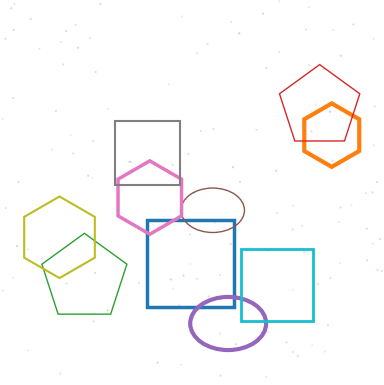[{"shape": "square", "thickness": 2.5, "radius": 0.57, "center": [0.495, 0.315]}, {"shape": "hexagon", "thickness": 3, "radius": 0.41, "center": [0.862, 0.649]}, {"shape": "pentagon", "thickness": 1, "radius": 0.58, "center": [0.219, 0.278]}, {"shape": "pentagon", "thickness": 1, "radius": 0.55, "center": [0.83, 0.723]}, {"shape": "oval", "thickness": 3, "radius": 0.49, "center": [0.593, 0.16]}, {"shape": "oval", "thickness": 1, "radius": 0.41, "center": [0.552, 0.454]}, {"shape": "hexagon", "thickness": 2.5, "radius": 0.48, "center": [0.389, 0.487]}, {"shape": "square", "thickness": 1.5, "radius": 0.42, "center": [0.383, 0.603]}, {"shape": "hexagon", "thickness": 1.5, "radius": 0.53, "center": [0.155, 0.384]}, {"shape": "square", "thickness": 2, "radius": 0.47, "center": [0.72, 0.26]}]